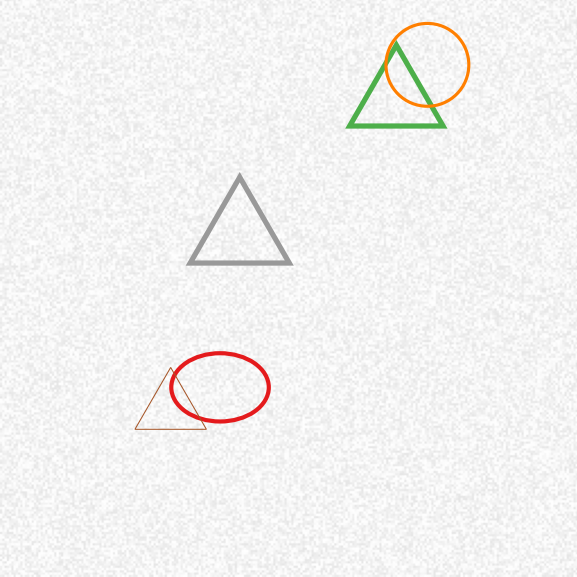[{"shape": "oval", "thickness": 2, "radius": 0.42, "center": [0.381, 0.328]}, {"shape": "triangle", "thickness": 2.5, "radius": 0.47, "center": [0.686, 0.828]}, {"shape": "circle", "thickness": 1.5, "radius": 0.36, "center": [0.74, 0.887]}, {"shape": "triangle", "thickness": 0.5, "radius": 0.36, "center": [0.296, 0.291]}, {"shape": "triangle", "thickness": 2.5, "radius": 0.5, "center": [0.415, 0.593]}]